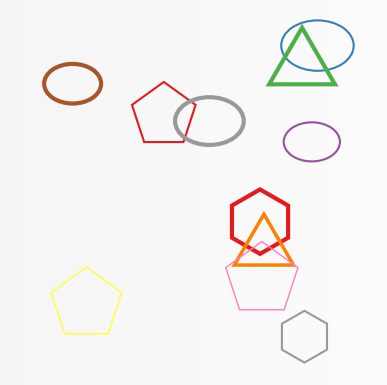[{"shape": "hexagon", "thickness": 3, "radius": 0.42, "center": [0.671, 0.424]}, {"shape": "pentagon", "thickness": 1.5, "radius": 0.43, "center": [0.423, 0.701]}, {"shape": "oval", "thickness": 1.5, "radius": 0.47, "center": [0.819, 0.882]}, {"shape": "triangle", "thickness": 3, "radius": 0.49, "center": [0.779, 0.83]}, {"shape": "oval", "thickness": 1.5, "radius": 0.36, "center": [0.805, 0.632]}, {"shape": "triangle", "thickness": 2.5, "radius": 0.44, "center": [0.681, 0.356]}, {"shape": "pentagon", "thickness": 1, "radius": 0.48, "center": [0.223, 0.211]}, {"shape": "oval", "thickness": 3, "radius": 0.37, "center": [0.187, 0.783]}, {"shape": "pentagon", "thickness": 1, "radius": 0.49, "center": [0.676, 0.275]}, {"shape": "oval", "thickness": 3, "radius": 0.44, "center": [0.54, 0.685]}, {"shape": "hexagon", "thickness": 1.5, "radius": 0.34, "center": [0.786, 0.125]}]